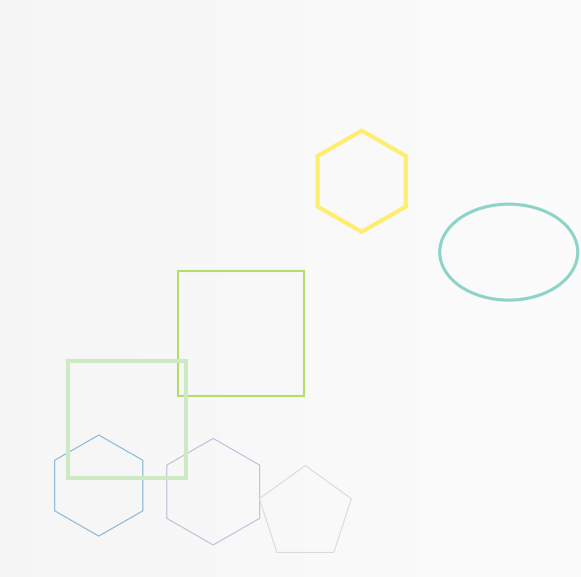[{"shape": "oval", "thickness": 1.5, "radius": 0.59, "center": [0.875, 0.563]}, {"shape": "hexagon", "thickness": 0.5, "radius": 0.46, "center": [0.367, 0.148]}, {"shape": "hexagon", "thickness": 0.5, "radius": 0.44, "center": [0.17, 0.158]}, {"shape": "square", "thickness": 1, "radius": 0.54, "center": [0.415, 0.422]}, {"shape": "pentagon", "thickness": 0.5, "radius": 0.42, "center": [0.525, 0.11]}, {"shape": "square", "thickness": 2, "radius": 0.51, "center": [0.218, 0.273]}, {"shape": "hexagon", "thickness": 2, "radius": 0.44, "center": [0.622, 0.685]}]